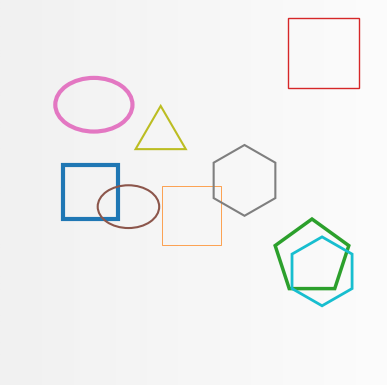[{"shape": "square", "thickness": 3, "radius": 0.36, "center": [0.233, 0.501]}, {"shape": "square", "thickness": 0.5, "radius": 0.38, "center": [0.494, 0.44]}, {"shape": "pentagon", "thickness": 2.5, "radius": 0.5, "center": [0.805, 0.331]}, {"shape": "square", "thickness": 1, "radius": 0.45, "center": [0.835, 0.863]}, {"shape": "oval", "thickness": 1.5, "radius": 0.4, "center": [0.331, 0.463]}, {"shape": "oval", "thickness": 3, "radius": 0.5, "center": [0.242, 0.728]}, {"shape": "hexagon", "thickness": 1.5, "radius": 0.46, "center": [0.631, 0.531]}, {"shape": "triangle", "thickness": 1.5, "radius": 0.37, "center": [0.415, 0.65]}, {"shape": "hexagon", "thickness": 2, "radius": 0.45, "center": [0.831, 0.295]}]